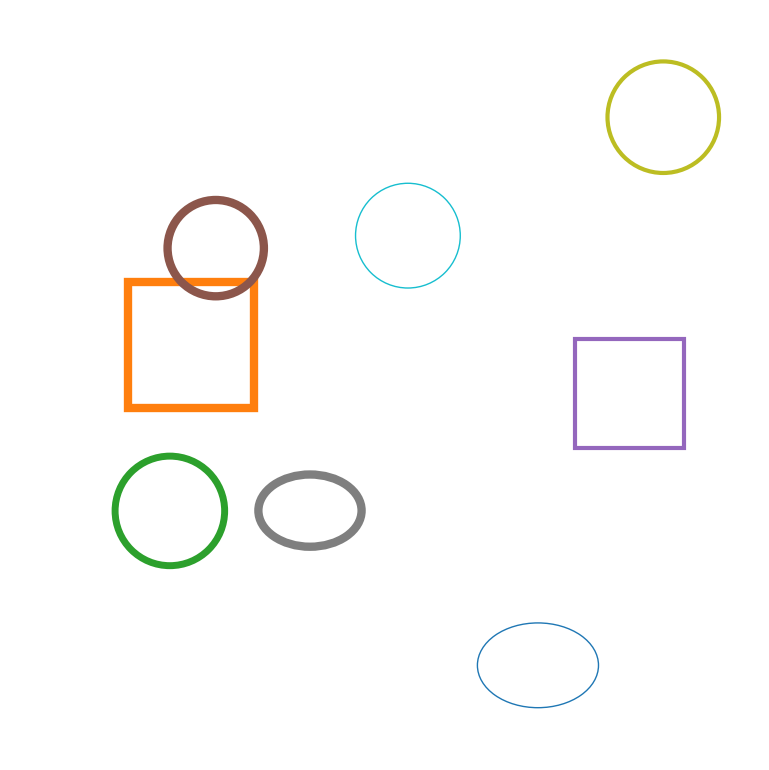[{"shape": "oval", "thickness": 0.5, "radius": 0.39, "center": [0.699, 0.136]}, {"shape": "square", "thickness": 3, "radius": 0.41, "center": [0.248, 0.552]}, {"shape": "circle", "thickness": 2.5, "radius": 0.36, "center": [0.221, 0.336]}, {"shape": "square", "thickness": 1.5, "radius": 0.36, "center": [0.818, 0.489]}, {"shape": "circle", "thickness": 3, "radius": 0.31, "center": [0.28, 0.678]}, {"shape": "oval", "thickness": 3, "radius": 0.34, "center": [0.403, 0.337]}, {"shape": "circle", "thickness": 1.5, "radius": 0.36, "center": [0.861, 0.848]}, {"shape": "circle", "thickness": 0.5, "radius": 0.34, "center": [0.53, 0.694]}]